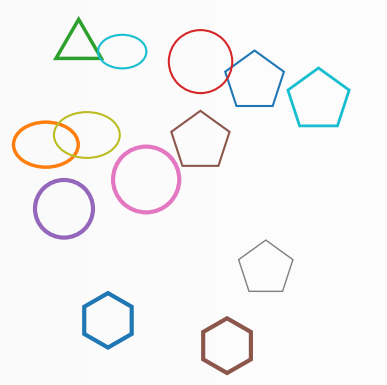[{"shape": "pentagon", "thickness": 1.5, "radius": 0.4, "center": [0.657, 0.789]}, {"shape": "hexagon", "thickness": 3, "radius": 0.35, "center": [0.279, 0.168]}, {"shape": "oval", "thickness": 2.5, "radius": 0.42, "center": [0.118, 0.624]}, {"shape": "triangle", "thickness": 2.5, "radius": 0.34, "center": [0.203, 0.882]}, {"shape": "circle", "thickness": 1.5, "radius": 0.41, "center": [0.517, 0.84]}, {"shape": "circle", "thickness": 3, "radius": 0.37, "center": [0.165, 0.458]}, {"shape": "hexagon", "thickness": 3, "radius": 0.36, "center": [0.586, 0.102]}, {"shape": "pentagon", "thickness": 1.5, "radius": 0.4, "center": [0.517, 0.633]}, {"shape": "circle", "thickness": 3, "radius": 0.43, "center": [0.377, 0.534]}, {"shape": "pentagon", "thickness": 1, "radius": 0.37, "center": [0.686, 0.303]}, {"shape": "oval", "thickness": 1.5, "radius": 0.42, "center": [0.224, 0.649]}, {"shape": "pentagon", "thickness": 2, "radius": 0.42, "center": [0.822, 0.74]}, {"shape": "oval", "thickness": 1.5, "radius": 0.31, "center": [0.315, 0.866]}]